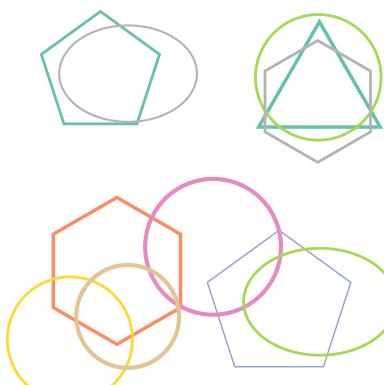[{"shape": "pentagon", "thickness": 2, "radius": 0.81, "center": [0.261, 0.809]}, {"shape": "triangle", "thickness": 2.5, "radius": 0.91, "center": [0.83, 0.761]}, {"shape": "hexagon", "thickness": 2.5, "radius": 0.95, "center": [0.304, 0.296]}, {"shape": "pentagon", "thickness": 1, "radius": 0.98, "center": [0.725, 0.206]}, {"shape": "circle", "thickness": 3, "radius": 0.88, "center": [0.553, 0.359]}, {"shape": "oval", "thickness": 2, "radius": 0.99, "center": [0.831, 0.216]}, {"shape": "circle", "thickness": 2, "radius": 0.82, "center": [0.827, 0.799]}, {"shape": "circle", "thickness": 2, "radius": 0.81, "center": [0.182, 0.118]}, {"shape": "circle", "thickness": 3, "radius": 0.67, "center": [0.332, 0.178]}, {"shape": "hexagon", "thickness": 2, "radius": 0.79, "center": [0.825, 0.736]}, {"shape": "oval", "thickness": 1.5, "radius": 0.89, "center": [0.333, 0.809]}]